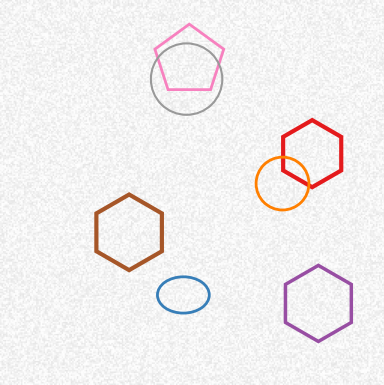[{"shape": "hexagon", "thickness": 3, "radius": 0.44, "center": [0.811, 0.601]}, {"shape": "oval", "thickness": 2, "radius": 0.34, "center": [0.476, 0.234]}, {"shape": "hexagon", "thickness": 2.5, "radius": 0.49, "center": [0.827, 0.212]}, {"shape": "circle", "thickness": 2, "radius": 0.34, "center": [0.734, 0.523]}, {"shape": "hexagon", "thickness": 3, "radius": 0.49, "center": [0.335, 0.397]}, {"shape": "pentagon", "thickness": 2, "radius": 0.47, "center": [0.492, 0.843]}, {"shape": "circle", "thickness": 1.5, "radius": 0.46, "center": [0.485, 0.795]}]